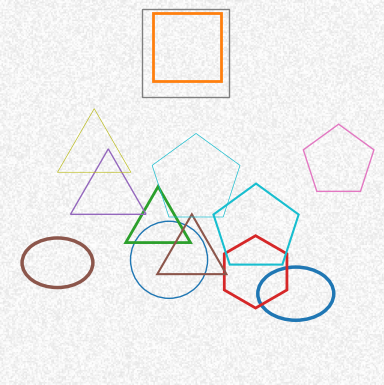[{"shape": "oval", "thickness": 2.5, "radius": 0.49, "center": [0.768, 0.237]}, {"shape": "circle", "thickness": 1, "radius": 0.5, "center": [0.439, 0.325]}, {"shape": "square", "thickness": 2, "radius": 0.44, "center": [0.487, 0.877]}, {"shape": "triangle", "thickness": 2, "radius": 0.48, "center": [0.411, 0.418]}, {"shape": "hexagon", "thickness": 2, "radius": 0.47, "center": [0.664, 0.294]}, {"shape": "triangle", "thickness": 1, "radius": 0.57, "center": [0.281, 0.5]}, {"shape": "triangle", "thickness": 1.5, "radius": 0.52, "center": [0.498, 0.34]}, {"shape": "oval", "thickness": 2.5, "radius": 0.46, "center": [0.149, 0.317]}, {"shape": "pentagon", "thickness": 1, "radius": 0.48, "center": [0.88, 0.581]}, {"shape": "square", "thickness": 1, "radius": 0.57, "center": [0.482, 0.862]}, {"shape": "triangle", "thickness": 0.5, "radius": 0.55, "center": [0.245, 0.608]}, {"shape": "pentagon", "thickness": 0.5, "radius": 0.6, "center": [0.509, 0.533]}, {"shape": "pentagon", "thickness": 1.5, "radius": 0.58, "center": [0.665, 0.407]}]